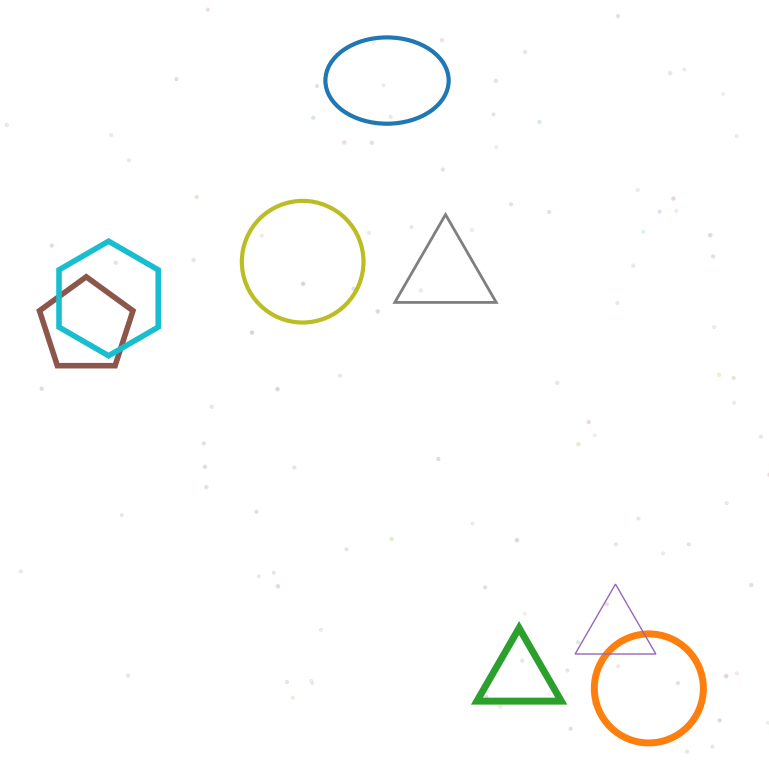[{"shape": "oval", "thickness": 1.5, "radius": 0.4, "center": [0.503, 0.895]}, {"shape": "circle", "thickness": 2.5, "radius": 0.35, "center": [0.843, 0.106]}, {"shape": "triangle", "thickness": 2.5, "radius": 0.32, "center": [0.674, 0.121]}, {"shape": "triangle", "thickness": 0.5, "radius": 0.3, "center": [0.799, 0.181]}, {"shape": "pentagon", "thickness": 2, "radius": 0.32, "center": [0.112, 0.577]}, {"shape": "triangle", "thickness": 1, "radius": 0.38, "center": [0.579, 0.645]}, {"shape": "circle", "thickness": 1.5, "radius": 0.39, "center": [0.393, 0.66]}, {"shape": "hexagon", "thickness": 2, "radius": 0.37, "center": [0.141, 0.612]}]